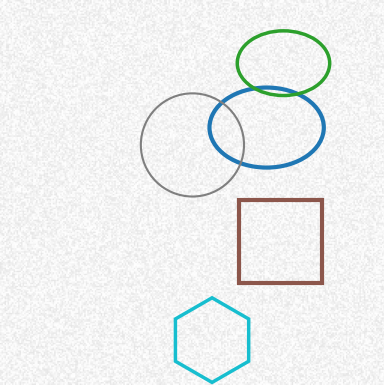[{"shape": "oval", "thickness": 3, "radius": 0.74, "center": [0.693, 0.669]}, {"shape": "oval", "thickness": 2.5, "radius": 0.6, "center": [0.736, 0.836]}, {"shape": "square", "thickness": 3, "radius": 0.54, "center": [0.728, 0.373]}, {"shape": "circle", "thickness": 1.5, "radius": 0.67, "center": [0.5, 0.624]}, {"shape": "hexagon", "thickness": 2.5, "radius": 0.55, "center": [0.551, 0.117]}]